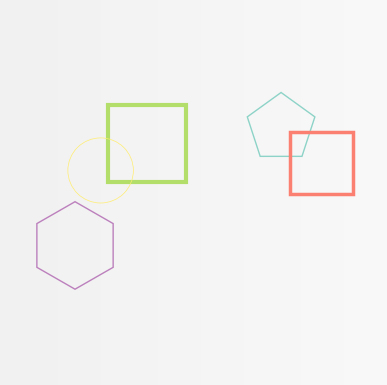[{"shape": "pentagon", "thickness": 1, "radius": 0.46, "center": [0.725, 0.668]}, {"shape": "square", "thickness": 2.5, "radius": 0.4, "center": [0.829, 0.577]}, {"shape": "square", "thickness": 3, "radius": 0.5, "center": [0.38, 0.627]}, {"shape": "hexagon", "thickness": 1, "radius": 0.57, "center": [0.194, 0.362]}, {"shape": "circle", "thickness": 0.5, "radius": 0.42, "center": [0.26, 0.557]}]